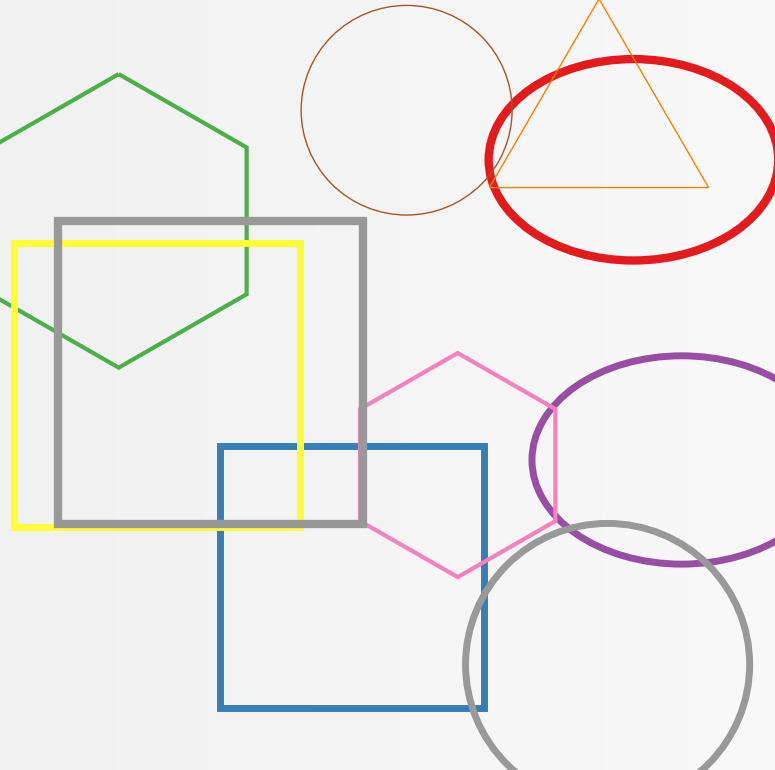[{"shape": "oval", "thickness": 3, "radius": 0.93, "center": [0.817, 0.792]}, {"shape": "square", "thickness": 2.5, "radius": 0.85, "center": [0.454, 0.25]}, {"shape": "hexagon", "thickness": 1.5, "radius": 0.95, "center": [0.153, 0.713]}, {"shape": "oval", "thickness": 2.5, "radius": 0.97, "center": [0.88, 0.403]}, {"shape": "triangle", "thickness": 0.5, "radius": 0.82, "center": [0.773, 0.838]}, {"shape": "square", "thickness": 2.5, "radius": 0.92, "center": [0.203, 0.5]}, {"shape": "circle", "thickness": 0.5, "radius": 0.68, "center": [0.525, 0.857]}, {"shape": "hexagon", "thickness": 1.5, "radius": 0.73, "center": [0.591, 0.396]}, {"shape": "square", "thickness": 3, "radius": 0.99, "center": [0.272, 0.516]}, {"shape": "circle", "thickness": 2.5, "radius": 0.92, "center": [0.784, 0.137]}]